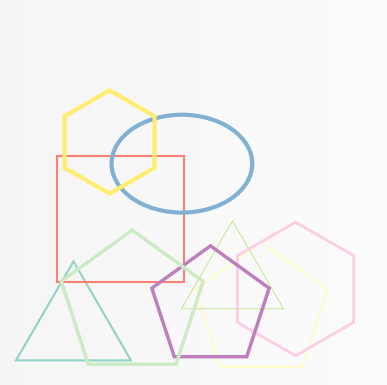[{"shape": "triangle", "thickness": 1.5, "radius": 0.86, "center": [0.19, 0.15]}, {"shape": "pentagon", "thickness": 1, "radius": 0.89, "center": [0.675, 0.192]}, {"shape": "square", "thickness": 1.5, "radius": 0.82, "center": [0.311, 0.431]}, {"shape": "oval", "thickness": 3, "radius": 0.91, "center": [0.469, 0.575]}, {"shape": "triangle", "thickness": 0.5, "radius": 0.76, "center": [0.6, 0.274]}, {"shape": "hexagon", "thickness": 2, "radius": 0.87, "center": [0.763, 0.249]}, {"shape": "pentagon", "thickness": 2.5, "radius": 0.8, "center": [0.543, 0.202]}, {"shape": "pentagon", "thickness": 2.5, "radius": 0.96, "center": [0.341, 0.21]}, {"shape": "hexagon", "thickness": 3, "radius": 0.67, "center": [0.283, 0.631]}]